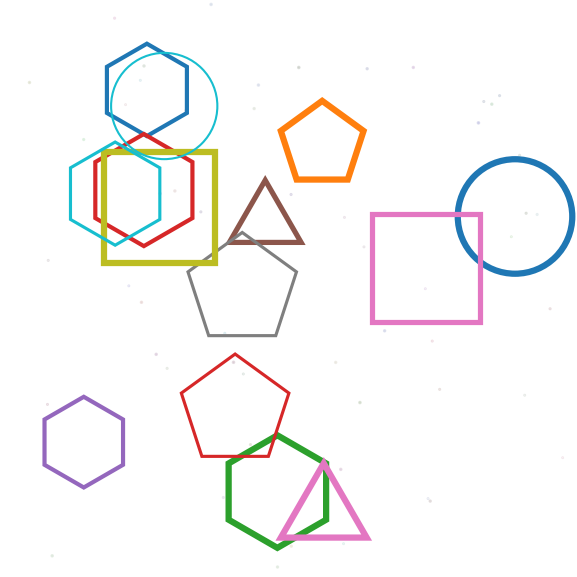[{"shape": "hexagon", "thickness": 2, "radius": 0.4, "center": [0.254, 0.843]}, {"shape": "circle", "thickness": 3, "radius": 0.5, "center": [0.892, 0.624]}, {"shape": "pentagon", "thickness": 3, "radius": 0.38, "center": [0.558, 0.749]}, {"shape": "hexagon", "thickness": 3, "radius": 0.49, "center": [0.48, 0.148]}, {"shape": "pentagon", "thickness": 1.5, "radius": 0.49, "center": [0.407, 0.288]}, {"shape": "hexagon", "thickness": 2, "radius": 0.49, "center": [0.249, 0.67]}, {"shape": "hexagon", "thickness": 2, "radius": 0.39, "center": [0.145, 0.234]}, {"shape": "triangle", "thickness": 2.5, "radius": 0.36, "center": [0.459, 0.615]}, {"shape": "triangle", "thickness": 3, "radius": 0.43, "center": [0.561, 0.111]}, {"shape": "square", "thickness": 2.5, "radius": 0.47, "center": [0.738, 0.535]}, {"shape": "pentagon", "thickness": 1.5, "radius": 0.49, "center": [0.419, 0.498]}, {"shape": "square", "thickness": 3, "radius": 0.48, "center": [0.276, 0.64]}, {"shape": "hexagon", "thickness": 1.5, "radius": 0.45, "center": [0.199, 0.664]}, {"shape": "circle", "thickness": 1, "radius": 0.46, "center": [0.284, 0.816]}]